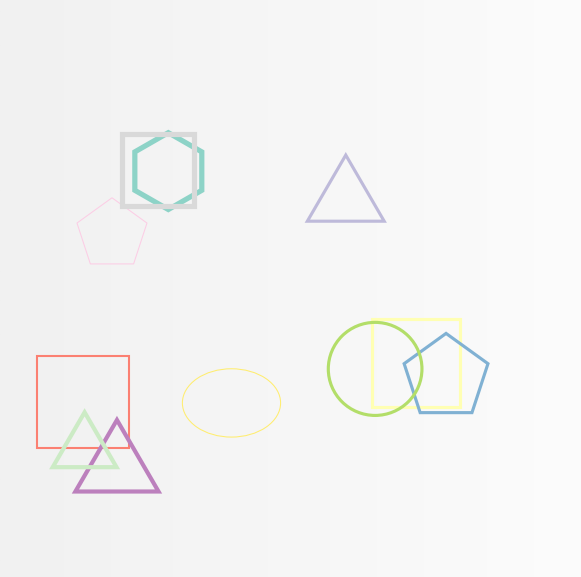[{"shape": "hexagon", "thickness": 2.5, "radius": 0.33, "center": [0.29, 0.703]}, {"shape": "square", "thickness": 1.5, "radius": 0.38, "center": [0.715, 0.37]}, {"shape": "triangle", "thickness": 1.5, "radius": 0.38, "center": [0.595, 0.654]}, {"shape": "square", "thickness": 1, "radius": 0.4, "center": [0.143, 0.303]}, {"shape": "pentagon", "thickness": 1.5, "radius": 0.38, "center": [0.767, 0.346]}, {"shape": "circle", "thickness": 1.5, "radius": 0.4, "center": [0.645, 0.36]}, {"shape": "pentagon", "thickness": 0.5, "radius": 0.32, "center": [0.193, 0.593]}, {"shape": "square", "thickness": 2.5, "radius": 0.31, "center": [0.272, 0.705]}, {"shape": "triangle", "thickness": 2, "radius": 0.41, "center": [0.201, 0.189]}, {"shape": "triangle", "thickness": 2, "radius": 0.32, "center": [0.146, 0.222]}, {"shape": "oval", "thickness": 0.5, "radius": 0.42, "center": [0.398, 0.301]}]